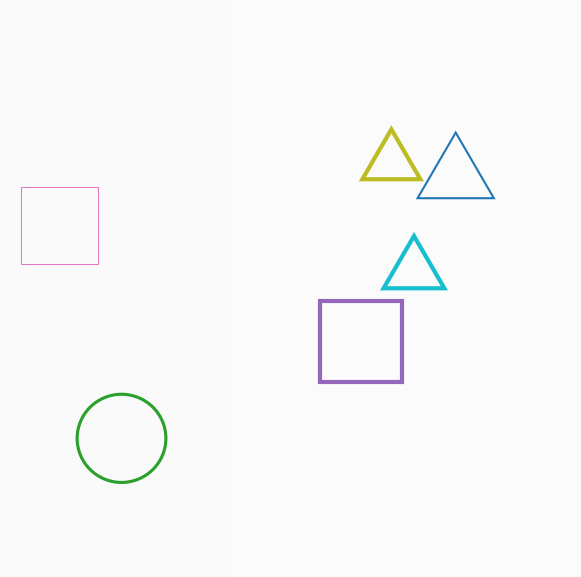[{"shape": "triangle", "thickness": 1, "radius": 0.38, "center": [0.784, 0.694]}, {"shape": "circle", "thickness": 1.5, "radius": 0.38, "center": [0.209, 0.24]}, {"shape": "square", "thickness": 2, "radius": 0.35, "center": [0.621, 0.408]}, {"shape": "square", "thickness": 0.5, "radius": 0.33, "center": [0.102, 0.609]}, {"shape": "triangle", "thickness": 2, "radius": 0.29, "center": [0.673, 0.718]}, {"shape": "triangle", "thickness": 2, "radius": 0.3, "center": [0.712, 0.53]}]